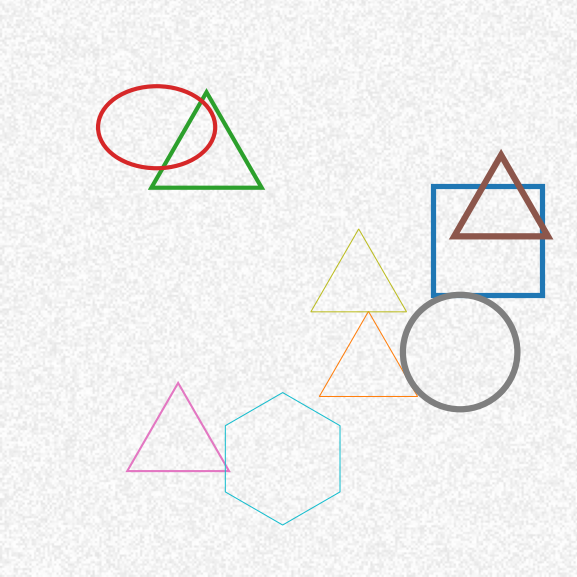[{"shape": "square", "thickness": 2.5, "radius": 0.47, "center": [0.844, 0.583]}, {"shape": "triangle", "thickness": 0.5, "radius": 0.49, "center": [0.638, 0.362]}, {"shape": "triangle", "thickness": 2, "radius": 0.55, "center": [0.358, 0.729]}, {"shape": "oval", "thickness": 2, "radius": 0.51, "center": [0.271, 0.779]}, {"shape": "triangle", "thickness": 3, "radius": 0.47, "center": [0.868, 0.637]}, {"shape": "triangle", "thickness": 1, "radius": 0.51, "center": [0.308, 0.234]}, {"shape": "circle", "thickness": 3, "radius": 0.5, "center": [0.797, 0.39]}, {"shape": "triangle", "thickness": 0.5, "radius": 0.48, "center": [0.621, 0.507]}, {"shape": "hexagon", "thickness": 0.5, "radius": 0.57, "center": [0.489, 0.205]}]